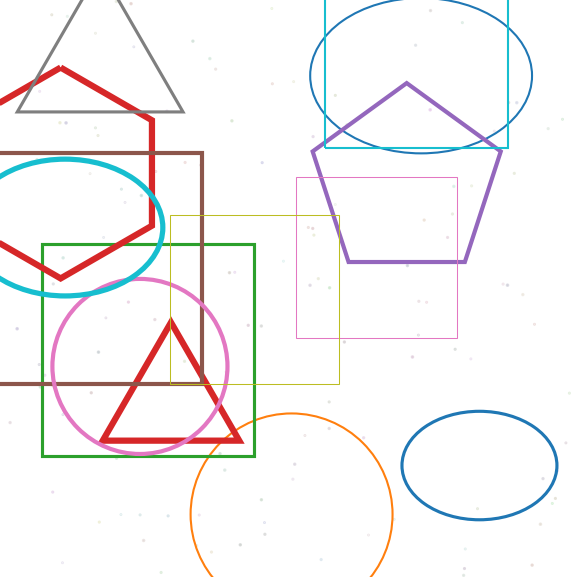[{"shape": "oval", "thickness": 1, "radius": 0.96, "center": [0.729, 0.868]}, {"shape": "oval", "thickness": 1.5, "radius": 0.67, "center": [0.83, 0.193]}, {"shape": "circle", "thickness": 1, "radius": 0.87, "center": [0.505, 0.108]}, {"shape": "square", "thickness": 1.5, "radius": 0.92, "center": [0.256, 0.393]}, {"shape": "hexagon", "thickness": 3, "radius": 0.91, "center": [0.105, 0.7]}, {"shape": "triangle", "thickness": 3, "radius": 0.68, "center": [0.296, 0.304]}, {"shape": "pentagon", "thickness": 2, "radius": 0.86, "center": [0.704, 0.684]}, {"shape": "square", "thickness": 2, "radius": 1.0, "center": [0.15, 0.534]}, {"shape": "circle", "thickness": 2, "radius": 0.76, "center": [0.242, 0.365]}, {"shape": "square", "thickness": 0.5, "radius": 0.7, "center": [0.652, 0.553]}, {"shape": "triangle", "thickness": 1.5, "radius": 0.83, "center": [0.173, 0.888]}, {"shape": "square", "thickness": 0.5, "radius": 0.73, "center": [0.44, 0.481]}, {"shape": "square", "thickness": 1, "radius": 0.79, "center": [0.721, 0.9]}, {"shape": "oval", "thickness": 2.5, "radius": 0.85, "center": [0.113, 0.605]}]